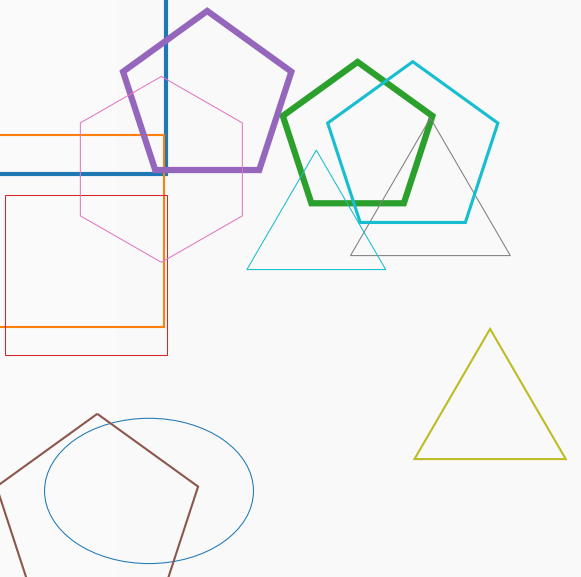[{"shape": "square", "thickness": 2, "radius": 0.77, "center": [0.132, 0.851]}, {"shape": "oval", "thickness": 0.5, "radius": 0.9, "center": [0.256, 0.149]}, {"shape": "square", "thickness": 1, "radius": 0.83, "center": [0.115, 0.6]}, {"shape": "pentagon", "thickness": 3, "radius": 0.68, "center": [0.615, 0.757]}, {"shape": "square", "thickness": 0.5, "radius": 0.69, "center": [0.148, 0.524]}, {"shape": "pentagon", "thickness": 3, "radius": 0.76, "center": [0.357, 0.828]}, {"shape": "pentagon", "thickness": 1, "radius": 0.91, "center": [0.167, 0.1]}, {"shape": "hexagon", "thickness": 0.5, "radius": 0.8, "center": [0.278, 0.706]}, {"shape": "triangle", "thickness": 0.5, "radius": 0.79, "center": [0.74, 0.636]}, {"shape": "triangle", "thickness": 1, "radius": 0.75, "center": [0.843, 0.279]}, {"shape": "pentagon", "thickness": 1.5, "radius": 0.77, "center": [0.71, 0.738]}, {"shape": "triangle", "thickness": 0.5, "radius": 0.69, "center": [0.544, 0.601]}]